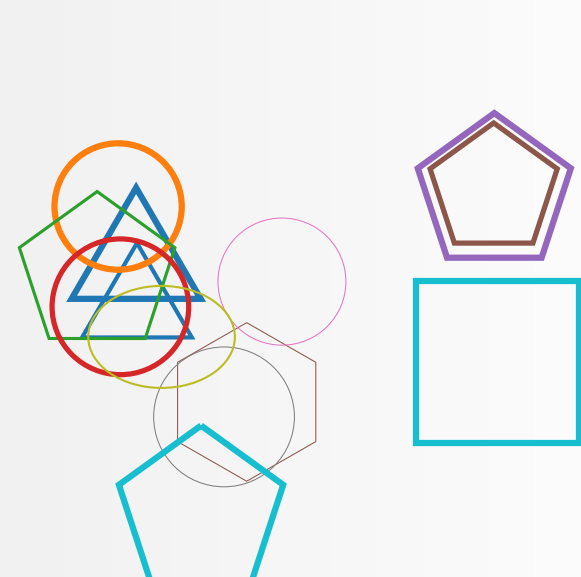[{"shape": "triangle", "thickness": 3, "radius": 0.64, "center": [0.234, 0.546]}, {"shape": "triangle", "thickness": 2, "radius": 0.55, "center": [0.236, 0.469]}, {"shape": "circle", "thickness": 3, "radius": 0.55, "center": [0.203, 0.642]}, {"shape": "pentagon", "thickness": 1.5, "radius": 0.7, "center": [0.167, 0.527]}, {"shape": "circle", "thickness": 2.5, "radius": 0.59, "center": [0.207, 0.468]}, {"shape": "pentagon", "thickness": 3, "radius": 0.69, "center": [0.85, 0.665]}, {"shape": "pentagon", "thickness": 2.5, "radius": 0.58, "center": [0.849, 0.671]}, {"shape": "hexagon", "thickness": 0.5, "radius": 0.69, "center": [0.424, 0.303]}, {"shape": "circle", "thickness": 0.5, "radius": 0.55, "center": [0.485, 0.512]}, {"shape": "circle", "thickness": 0.5, "radius": 0.61, "center": [0.385, 0.277]}, {"shape": "oval", "thickness": 1, "radius": 0.63, "center": [0.278, 0.416]}, {"shape": "pentagon", "thickness": 3, "radius": 0.74, "center": [0.346, 0.114]}, {"shape": "square", "thickness": 3, "radius": 0.7, "center": [0.857, 0.372]}]